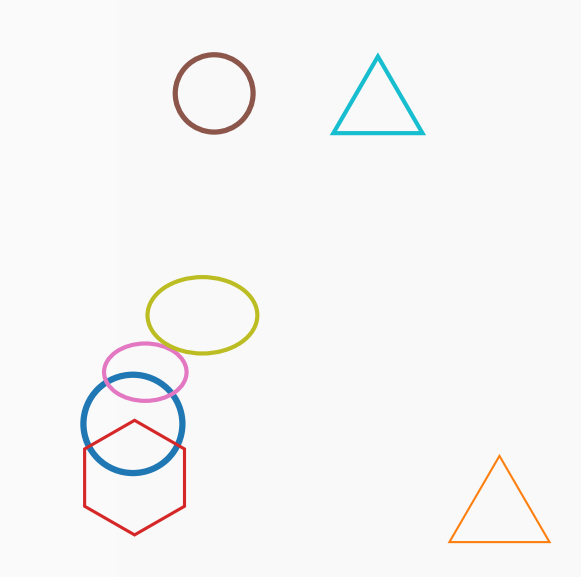[{"shape": "circle", "thickness": 3, "radius": 0.43, "center": [0.229, 0.265]}, {"shape": "triangle", "thickness": 1, "radius": 0.5, "center": [0.859, 0.11]}, {"shape": "hexagon", "thickness": 1.5, "radius": 0.5, "center": [0.231, 0.172]}, {"shape": "circle", "thickness": 2.5, "radius": 0.33, "center": [0.368, 0.837]}, {"shape": "oval", "thickness": 2, "radius": 0.35, "center": [0.25, 0.355]}, {"shape": "oval", "thickness": 2, "radius": 0.47, "center": [0.348, 0.453]}, {"shape": "triangle", "thickness": 2, "radius": 0.44, "center": [0.65, 0.813]}]